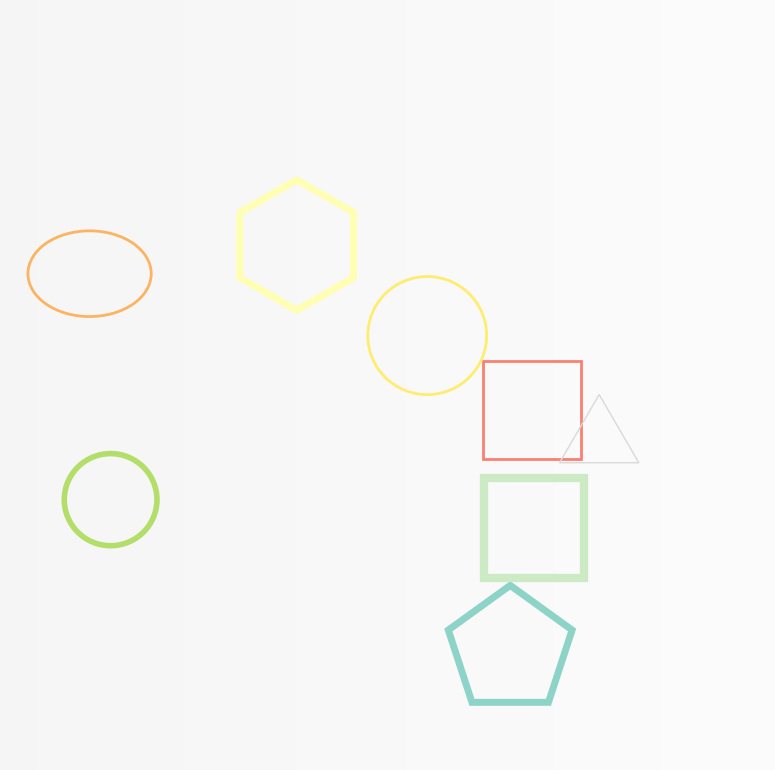[{"shape": "pentagon", "thickness": 2.5, "radius": 0.42, "center": [0.658, 0.156]}, {"shape": "hexagon", "thickness": 2.5, "radius": 0.42, "center": [0.383, 0.682]}, {"shape": "square", "thickness": 1, "radius": 0.32, "center": [0.686, 0.468]}, {"shape": "oval", "thickness": 1, "radius": 0.4, "center": [0.116, 0.645]}, {"shape": "circle", "thickness": 2, "radius": 0.3, "center": [0.143, 0.351]}, {"shape": "triangle", "thickness": 0.5, "radius": 0.3, "center": [0.773, 0.429]}, {"shape": "square", "thickness": 3, "radius": 0.32, "center": [0.689, 0.314]}, {"shape": "circle", "thickness": 1, "radius": 0.38, "center": [0.551, 0.564]}]